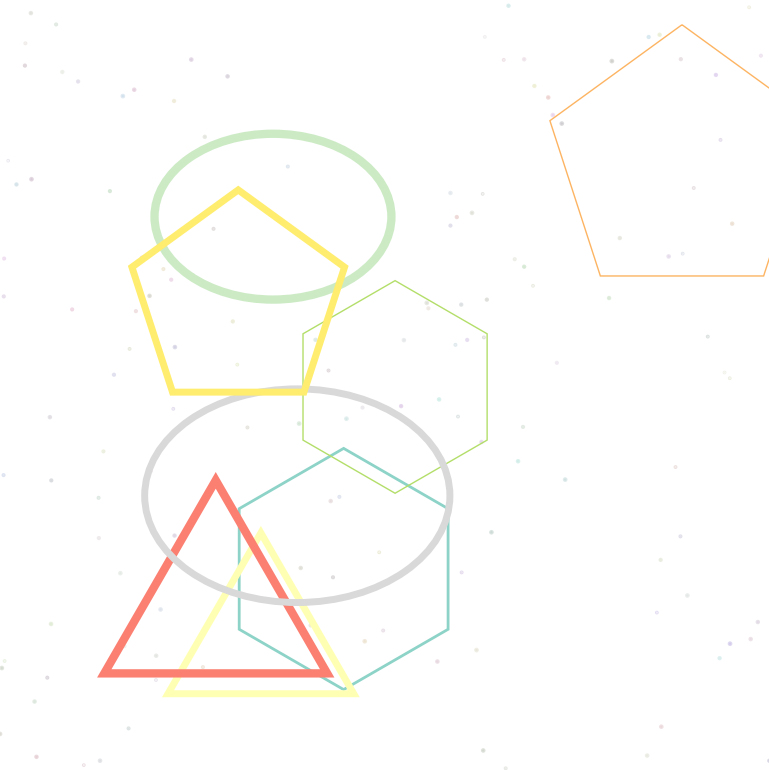[{"shape": "hexagon", "thickness": 1, "radius": 0.78, "center": [0.446, 0.261]}, {"shape": "triangle", "thickness": 2.5, "radius": 0.7, "center": [0.339, 0.169]}, {"shape": "triangle", "thickness": 3, "radius": 0.84, "center": [0.28, 0.209]}, {"shape": "pentagon", "thickness": 0.5, "radius": 0.9, "center": [0.886, 0.788]}, {"shape": "hexagon", "thickness": 0.5, "radius": 0.69, "center": [0.513, 0.497]}, {"shape": "oval", "thickness": 2.5, "radius": 0.99, "center": [0.386, 0.356]}, {"shape": "oval", "thickness": 3, "radius": 0.77, "center": [0.355, 0.719]}, {"shape": "pentagon", "thickness": 2.5, "radius": 0.73, "center": [0.309, 0.608]}]